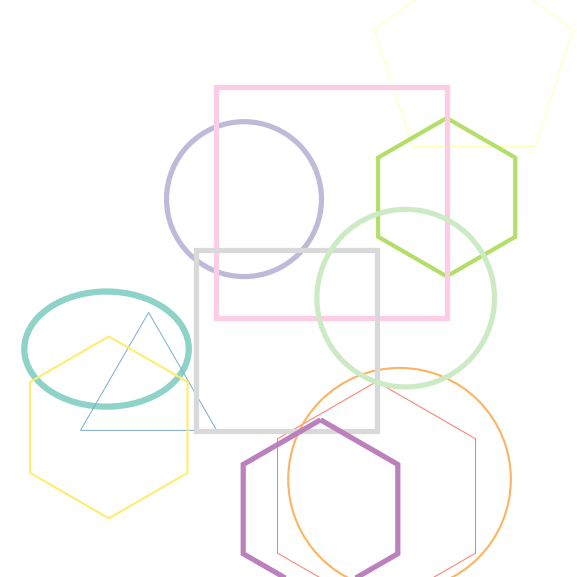[{"shape": "oval", "thickness": 3, "radius": 0.71, "center": [0.184, 0.395]}, {"shape": "pentagon", "thickness": 0.5, "radius": 0.91, "center": [0.82, 0.892]}, {"shape": "circle", "thickness": 2.5, "radius": 0.67, "center": [0.423, 0.654]}, {"shape": "hexagon", "thickness": 0.5, "radius": 0.99, "center": [0.652, 0.14]}, {"shape": "triangle", "thickness": 0.5, "radius": 0.68, "center": [0.257, 0.322]}, {"shape": "circle", "thickness": 1, "radius": 0.96, "center": [0.692, 0.169]}, {"shape": "hexagon", "thickness": 2, "radius": 0.69, "center": [0.774, 0.658]}, {"shape": "square", "thickness": 2.5, "radius": 1.0, "center": [0.574, 0.649]}, {"shape": "square", "thickness": 2.5, "radius": 0.78, "center": [0.495, 0.41]}, {"shape": "hexagon", "thickness": 2.5, "radius": 0.77, "center": [0.555, 0.118]}, {"shape": "circle", "thickness": 2.5, "radius": 0.77, "center": [0.703, 0.483]}, {"shape": "hexagon", "thickness": 1, "radius": 0.79, "center": [0.188, 0.259]}]